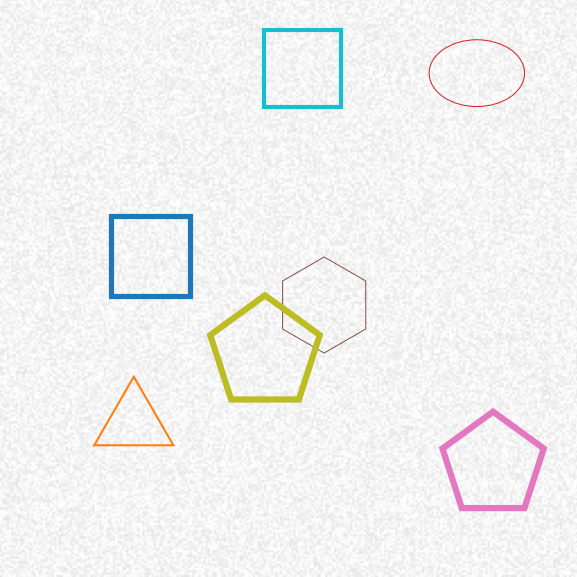[{"shape": "square", "thickness": 2.5, "radius": 0.34, "center": [0.261, 0.556]}, {"shape": "triangle", "thickness": 1, "radius": 0.4, "center": [0.232, 0.268]}, {"shape": "oval", "thickness": 0.5, "radius": 0.41, "center": [0.826, 0.872]}, {"shape": "hexagon", "thickness": 0.5, "radius": 0.42, "center": [0.561, 0.471]}, {"shape": "pentagon", "thickness": 3, "radius": 0.46, "center": [0.854, 0.194]}, {"shape": "pentagon", "thickness": 3, "radius": 0.5, "center": [0.459, 0.388]}, {"shape": "square", "thickness": 2, "radius": 0.33, "center": [0.524, 0.881]}]